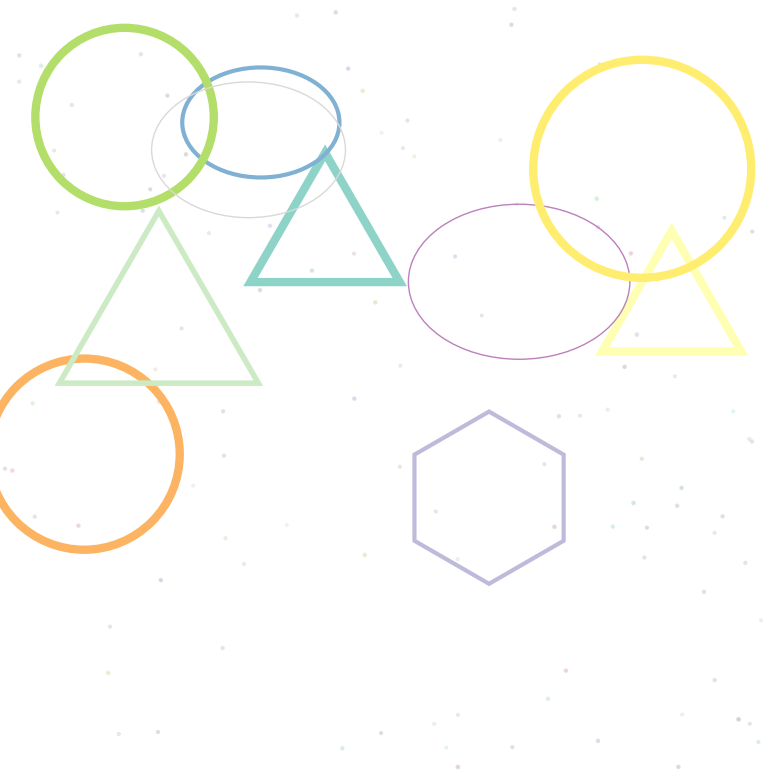[{"shape": "triangle", "thickness": 3, "radius": 0.56, "center": [0.422, 0.69]}, {"shape": "triangle", "thickness": 3, "radius": 0.52, "center": [0.872, 0.596]}, {"shape": "hexagon", "thickness": 1.5, "radius": 0.56, "center": [0.635, 0.354]}, {"shape": "oval", "thickness": 1.5, "radius": 0.51, "center": [0.339, 0.841]}, {"shape": "circle", "thickness": 3, "radius": 0.62, "center": [0.109, 0.41]}, {"shape": "circle", "thickness": 3, "radius": 0.58, "center": [0.162, 0.848]}, {"shape": "oval", "thickness": 0.5, "radius": 0.63, "center": [0.323, 0.805]}, {"shape": "oval", "thickness": 0.5, "radius": 0.72, "center": [0.674, 0.634]}, {"shape": "triangle", "thickness": 2, "radius": 0.75, "center": [0.206, 0.577]}, {"shape": "circle", "thickness": 3, "radius": 0.71, "center": [0.834, 0.781]}]